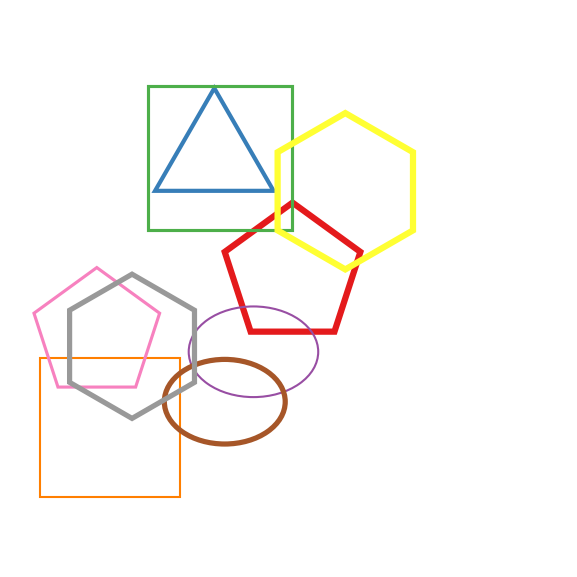[{"shape": "pentagon", "thickness": 3, "radius": 0.62, "center": [0.507, 0.525]}, {"shape": "triangle", "thickness": 2, "radius": 0.59, "center": [0.371, 0.728]}, {"shape": "square", "thickness": 1.5, "radius": 0.62, "center": [0.381, 0.726]}, {"shape": "oval", "thickness": 1, "radius": 0.56, "center": [0.439, 0.39]}, {"shape": "square", "thickness": 1, "radius": 0.61, "center": [0.191, 0.259]}, {"shape": "hexagon", "thickness": 3, "radius": 0.68, "center": [0.598, 0.668]}, {"shape": "oval", "thickness": 2.5, "radius": 0.52, "center": [0.389, 0.304]}, {"shape": "pentagon", "thickness": 1.5, "radius": 0.57, "center": [0.168, 0.421]}, {"shape": "hexagon", "thickness": 2.5, "radius": 0.62, "center": [0.229, 0.399]}]